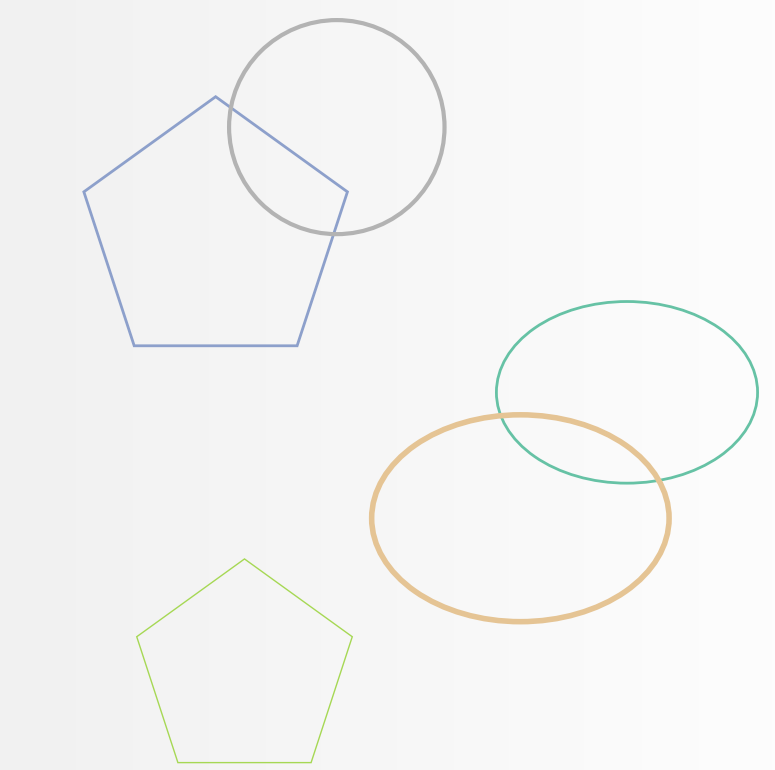[{"shape": "oval", "thickness": 1, "radius": 0.84, "center": [0.809, 0.49]}, {"shape": "pentagon", "thickness": 1, "radius": 0.89, "center": [0.278, 0.696]}, {"shape": "pentagon", "thickness": 0.5, "radius": 0.73, "center": [0.315, 0.128]}, {"shape": "oval", "thickness": 2, "radius": 0.96, "center": [0.671, 0.327]}, {"shape": "circle", "thickness": 1.5, "radius": 0.7, "center": [0.435, 0.835]}]